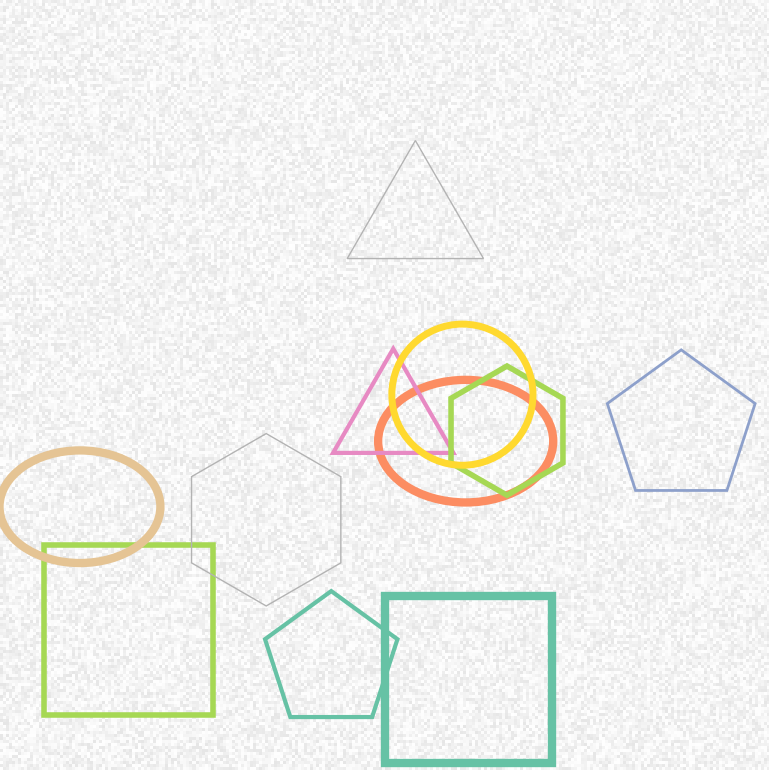[{"shape": "square", "thickness": 3, "radius": 0.54, "center": [0.608, 0.118]}, {"shape": "pentagon", "thickness": 1.5, "radius": 0.45, "center": [0.43, 0.142]}, {"shape": "oval", "thickness": 3, "radius": 0.57, "center": [0.605, 0.427]}, {"shape": "pentagon", "thickness": 1, "radius": 0.5, "center": [0.885, 0.445]}, {"shape": "triangle", "thickness": 1.5, "radius": 0.45, "center": [0.511, 0.457]}, {"shape": "square", "thickness": 2, "radius": 0.55, "center": [0.167, 0.182]}, {"shape": "hexagon", "thickness": 2, "radius": 0.42, "center": [0.658, 0.441]}, {"shape": "circle", "thickness": 2.5, "radius": 0.46, "center": [0.601, 0.487]}, {"shape": "oval", "thickness": 3, "radius": 0.52, "center": [0.104, 0.342]}, {"shape": "triangle", "thickness": 0.5, "radius": 0.51, "center": [0.539, 0.715]}, {"shape": "hexagon", "thickness": 0.5, "radius": 0.56, "center": [0.346, 0.325]}]